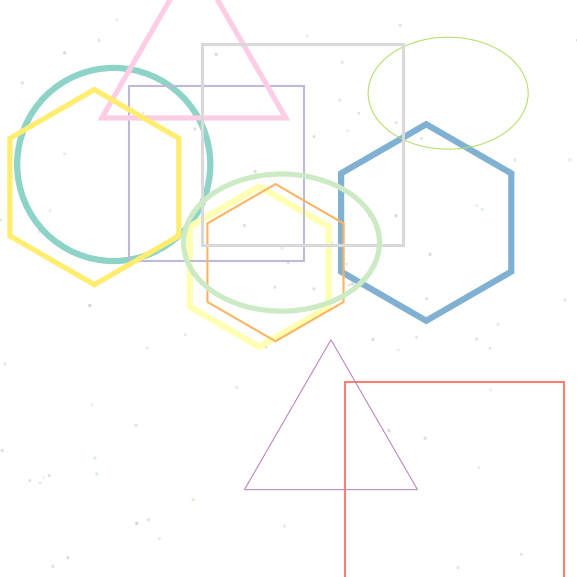[{"shape": "circle", "thickness": 3, "radius": 0.84, "center": [0.197, 0.714]}, {"shape": "hexagon", "thickness": 3, "radius": 0.69, "center": [0.449, 0.537]}, {"shape": "square", "thickness": 1, "radius": 0.76, "center": [0.375, 0.699]}, {"shape": "square", "thickness": 1, "radius": 0.95, "center": [0.787, 0.148]}, {"shape": "hexagon", "thickness": 3, "radius": 0.85, "center": [0.738, 0.614]}, {"shape": "hexagon", "thickness": 1, "radius": 0.68, "center": [0.477, 0.544]}, {"shape": "oval", "thickness": 0.5, "radius": 0.69, "center": [0.776, 0.838]}, {"shape": "triangle", "thickness": 2.5, "radius": 0.92, "center": [0.335, 0.887]}, {"shape": "square", "thickness": 1.5, "radius": 0.87, "center": [0.524, 0.749]}, {"shape": "triangle", "thickness": 0.5, "radius": 0.87, "center": [0.573, 0.238]}, {"shape": "oval", "thickness": 2.5, "radius": 0.85, "center": [0.488, 0.579]}, {"shape": "hexagon", "thickness": 2.5, "radius": 0.84, "center": [0.163, 0.675]}]